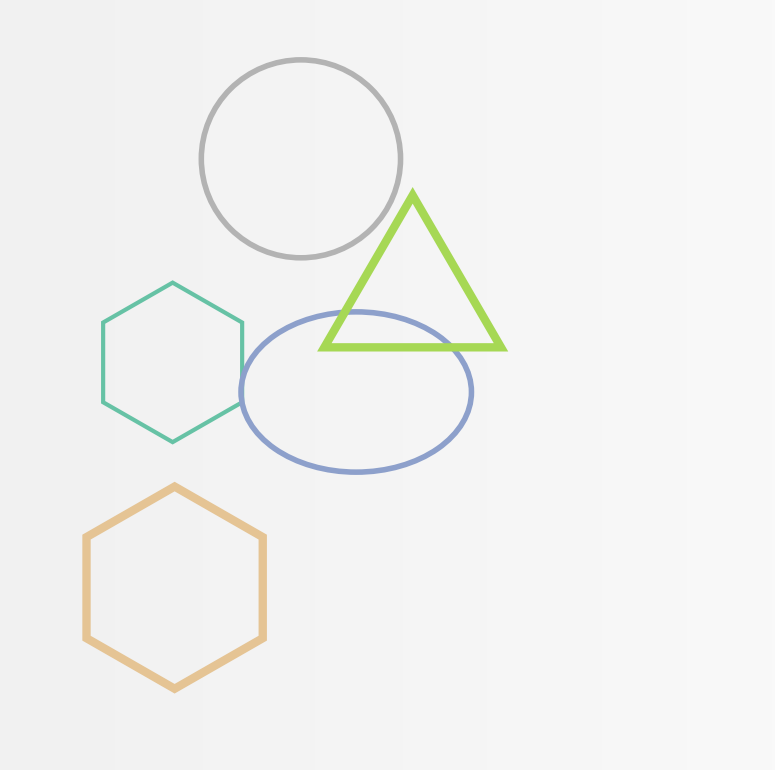[{"shape": "hexagon", "thickness": 1.5, "radius": 0.52, "center": [0.223, 0.529]}, {"shape": "oval", "thickness": 2, "radius": 0.74, "center": [0.46, 0.491]}, {"shape": "triangle", "thickness": 3, "radius": 0.66, "center": [0.532, 0.615]}, {"shape": "hexagon", "thickness": 3, "radius": 0.66, "center": [0.225, 0.237]}, {"shape": "circle", "thickness": 2, "radius": 0.64, "center": [0.388, 0.794]}]